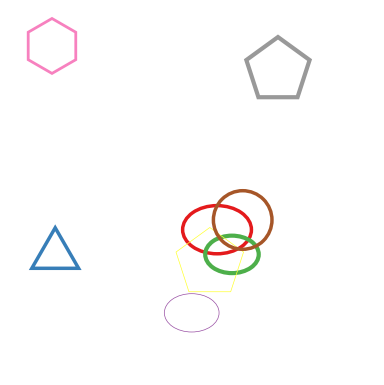[{"shape": "oval", "thickness": 2.5, "radius": 0.45, "center": [0.564, 0.403]}, {"shape": "triangle", "thickness": 2.5, "radius": 0.35, "center": [0.143, 0.338]}, {"shape": "oval", "thickness": 3, "radius": 0.35, "center": [0.603, 0.339]}, {"shape": "oval", "thickness": 0.5, "radius": 0.36, "center": [0.498, 0.187]}, {"shape": "pentagon", "thickness": 0.5, "radius": 0.46, "center": [0.545, 0.317]}, {"shape": "circle", "thickness": 2.5, "radius": 0.38, "center": [0.63, 0.429]}, {"shape": "hexagon", "thickness": 2, "radius": 0.36, "center": [0.135, 0.881]}, {"shape": "pentagon", "thickness": 3, "radius": 0.43, "center": [0.722, 0.817]}]